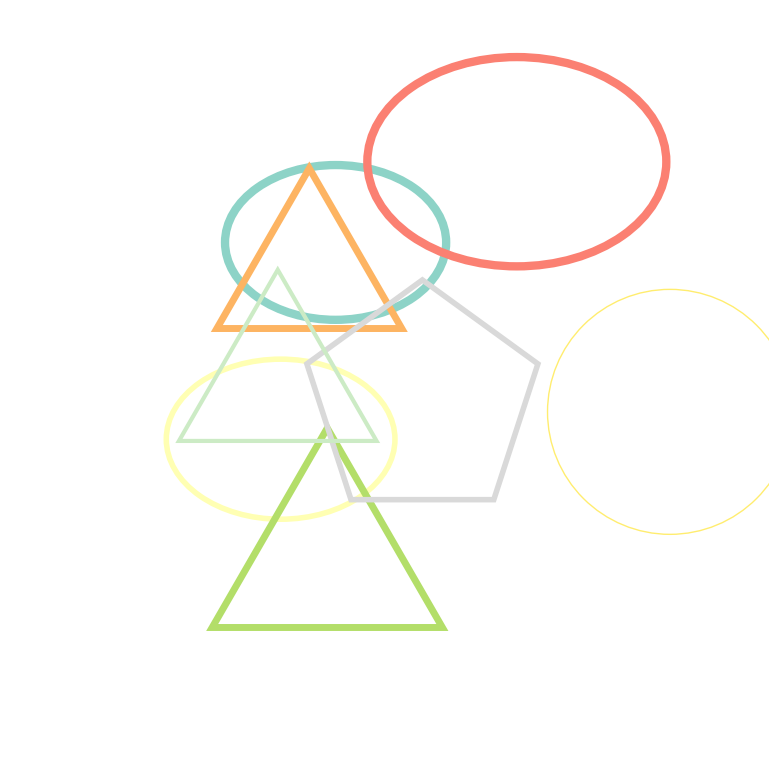[{"shape": "oval", "thickness": 3, "radius": 0.72, "center": [0.436, 0.685]}, {"shape": "oval", "thickness": 2, "radius": 0.74, "center": [0.364, 0.43]}, {"shape": "oval", "thickness": 3, "radius": 0.97, "center": [0.671, 0.79]}, {"shape": "triangle", "thickness": 2.5, "radius": 0.69, "center": [0.402, 0.643]}, {"shape": "triangle", "thickness": 2.5, "radius": 0.86, "center": [0.425, 0.271]}, {"shape": "pentagon", "thickness": 2, "radius": 0.79, "center": [0.549, 0.479]}, {"shape": "triangle", "thickness": 1.5, "radius": 0.74, "center": [0.361, 0.501]}, {"shape": "circle", "thickness": 0.5, "radius": 0.8, "center": [0.87, 0.465]}]